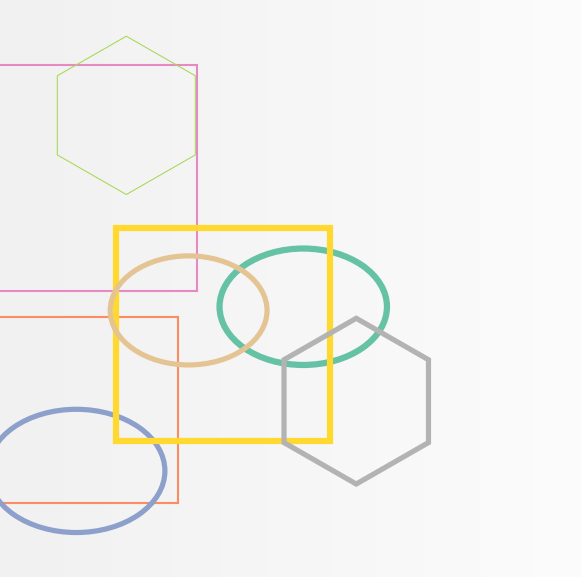[{"shape": "oval", "thickness": 3, "radius": 0.72, "center": [0.522, 0.468]}, {"shape": "square", "thickness": 1, "radius": 0.8, "center": [0.146, 0.289]}, {"shape": "oval", "thickness": 2.5, "radius": 0.76, "center": [0.131, 0.184]}, {"shape": "square", "thickness": 1, "radius": 0.98, "center": [0.144, 0.691]}, {"shape": "hexagon", "thickness": 0.5, "radius": 0.69, "center": [0.217, 0.799]}, {"shape": "square", "thickness": 3, "radius": 0.92, "center": [0.383, 0.42]}, {"shape": "oval", "thickness": 2.5, "radius": 0.67, "center": [0.325, 0.462]}, {"shape": "hexagon", "thickness": 2.5, "radius": 0.72, "center": [0.613, 0.304]}]